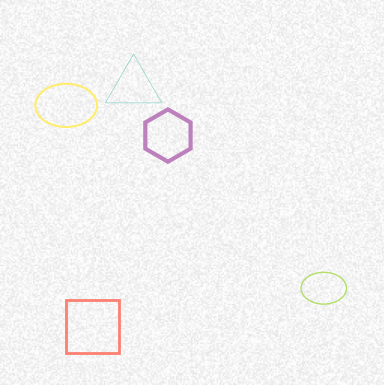[{"shape": "triangle", "thickness": 0.5, "radius": 0.42, "center": [0.347, 0.775]}, {"shape": "square", "thickness": 2, "radius": 0.35, "center": [0.24, 0.153]}, {"shape": "oval", "thickness": 1, "radius": 0.3, "center": [0.841, 0.251]}, {"shape": "hexagon", "thickness": 3, "radius": 0.34, "center": [0.436, 0.648]}, {"shape": "oval", "thickness": 1.5, "radius": 0.4, "center": [0.172, 0.726]}]